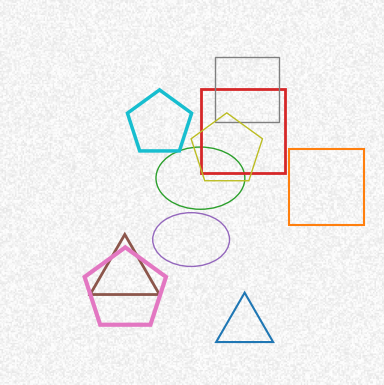[{"shape": "triangle", "thickness": 1.5, "radius": 0.43, "center": [0.635, 0.154]}, {"shape": "square", "thickness": 1.5, "radius": 0.49, "center": [0.848, 0.515]}, {"shape": "oval", "thickness": 1, "radius": 0.58, "center": [0.521, 0.537]}, {"shape": "square", "thickness": 2, "radius": 0.55, "center": [0.631, 0.66]}, {"shape": "oval", "thickness": 1, "radius": 0.5, "center": [0.496, 0.378]}, {"shape": "triangle", "thickness": 2, "radius": 0.52, "center": [0.324, 0.287]}, {"shape": "pentagon", "thickness": 3, "radius": 0.56, "center": [0.325, 0.246]}, {"shape": "square", "thickness": 1, "radius": 0.42, "center": [0.642, 0.768]}, {"shape": "pentagon", "thickness": 1, "radius": 0.49, "center": [0.589, 0.609]}, {"shape": "pentagon", "thickness": 2.5, "radius": 0.44, "center": [0.414, 0.679]}]